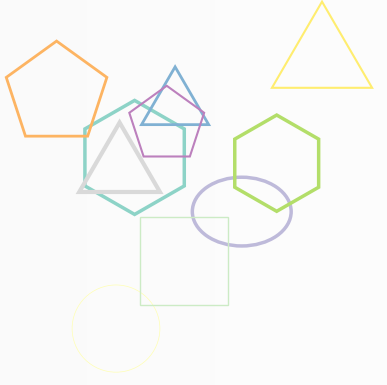[{"shape": "hexagon", "thickness": 2.5, "radius": 0.74, "center": [0.347, 0.591]}, {"shape": "circle", "thickness": 0.5, "radius": 0.57, "center": [0.299, 0.147]}, {"shape": "oval", "thickness": 2.5, "radius": 0.64, "center": [0.624, 0.45]}, {"shape": "triangle", "thickness": 2, "radius": 0.5, "center": [0.452, 0.726]}, {"shape": "pentagon", "thickness": 2, "radius": 0.68, "center": [0.146, 0.757]}, {"shape": "hexagon", "thickness": 2.5, "radius": 0.62, "center": [0.714, 0.576]}, {"shape": "triangle", "thickness": 3, "radius": 0.6, "center": [0.309, 0.561]}, {"shape": "pentagon", "thickness": 1.5, "radius": 0.51, "center": [0.43, 0.676]}, {"shape": "square", "thickness": 1, "radius": 0.57, "center": [0.474, 0.322]}, {"shape": "triangle", "thickness": 1.5, "radius": 0.75, "center": [0.831, 0.847]}]